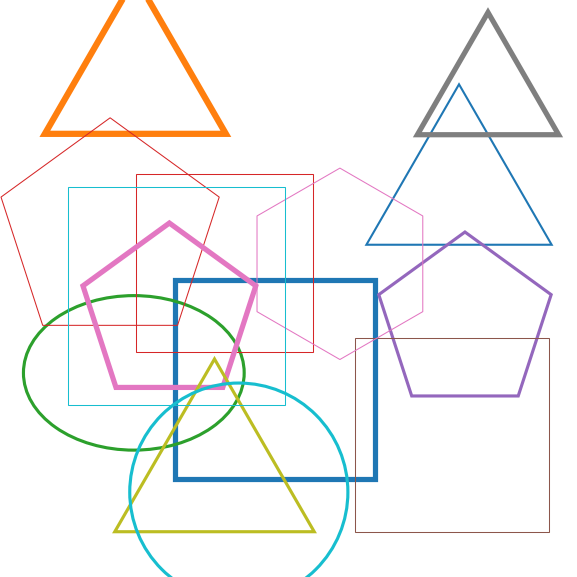[{"shape": "triangle", "thickness": 1, "radius": 0.93, "center": [0.795, 0.668]}, {"shape": "square", "thickness": 2.5, "radius": 0.86, "center": [0.476, 0.342]}, {"shape": "triangle", "thickness": 3, "radius": 0.9, "center": [0.234, 0.858]}, {"shape": "oval", "thickness": 1.5, "radius": 0.96, "center": [0.232, 0.353]}, {"shape": "pentagon", "thickness": 0.5, "radius": 0.99, "center": [0.191, 0.596]}, {"shape": "square", "thickness": 0.5, "radius": 0.77, "center": [0.389, 0.543]}, {"shape": "pentagon", "thickness": 1.5, "radius": 0.78, "center": [0.805, 0.44]}, {"shape": "square", "thickness": 0.5, "radius": 0.84, "center": [0.783, 0.245]}, {"shape": "pentagon", "thickness": 2.5, "radius": 0.79, "center": [0.293, 0.456]}, {"shape": "hexagon", "thickness": 0.5, "radius": 0.83, "center": [0.589, 0.542]}, {"shape": "triangle", "thickness": 2.5, "radius": 0.71, "center": [0.845, 0.836]}, {"shape": "triangle", "thickness": 1.5, "radius": 1.0, "center": [0.371, 0.178]}, {"shape": "circle", "thickness": 1.5, "radius": 0.94, "center": [0.414, 0.147]}, {"shape": "square", "thickness": 0.5, "radius": 0.94, "center": [0.305, 0.486]}]